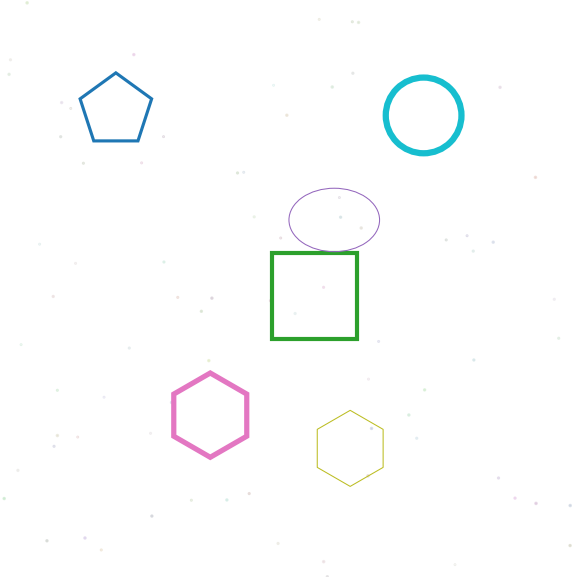[{"shape": "pentagon", "thickness": 1.5, "radius": 0.33, "center": [0.201, 0.808]}, {"shape": "square", "thickness": 2, "radius": 0.37, "center": [0.544, 0.486]}, {"shape": "oval", "thickness": 0.5, "radius": 0.39, "center": [0.579, 0.618]}, {"shape": "hexagon", "thickness": 2.5, "radius": 0.36, "center": [0.364, 0.28]}, {"shape": "hexagon", "thickness": 0.5, "radius": 0.33, "center": [0.606, 0.223]}, {"shape": "circle", "thickness": 3, "radius": 0.33, "center": [0.734, 0.799]}]